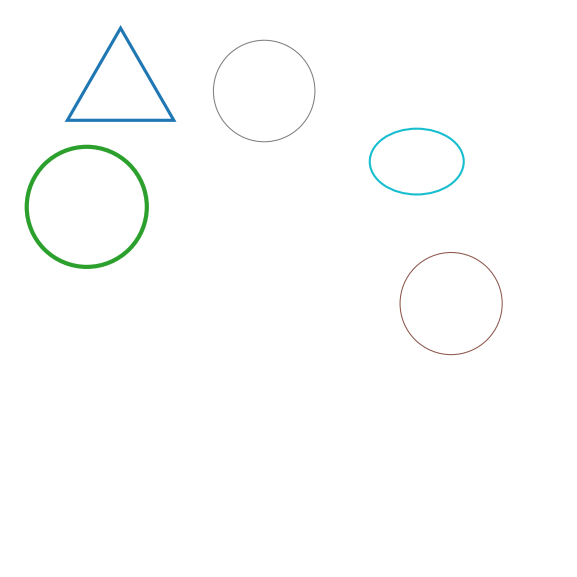[{"shape": "triangle", "thickness": 1.5, "radius": 0.53, "center": [0.209, 0.844]}, {"shape": "circle", "thickness": 2, "radius": 0.52, "center": [0.15, 0.641]}, {"shape": "circle", "thickness": 0.5, "radius": 0.44, "center": [0.781, 0.473]}, {"shape": "circle", "thickness": 0.5, "radius": 0.44, "center": [0.457, 0.842]}, {"shape": "oval", "thickness": 1, "radius": 0.41, "center": [0.722, 0.719]}]